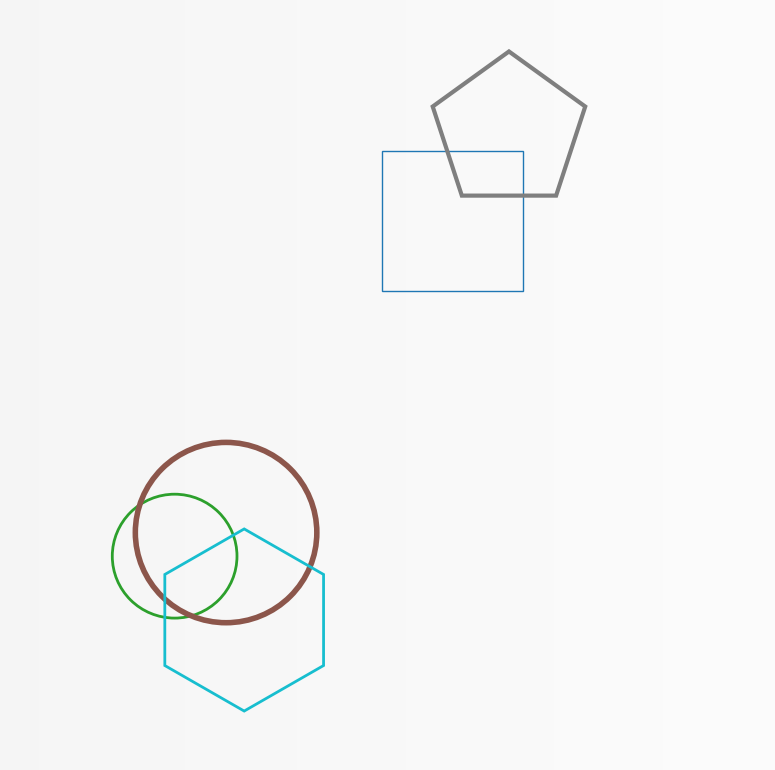[{"shape": "square", "thickness": 0.5, "radius": 0.46, "center": [0.584, 0.713]}, {"shape": "circle", "thickness": 1, "radius": 0.4, "center": [0.225, 0.278]}, {"shape": "circle", "thickness": 2, "radius": 0.59, "center": [0.292, 0.308]}, {"shape": "pentagon", "thickness": 1.5, "radius": 0.52, "center": [0.657, 0.83]}, {"shape": "hexagon", "thickness": 1, "radius": 0.59, "center": [0.315, 0.195]}]